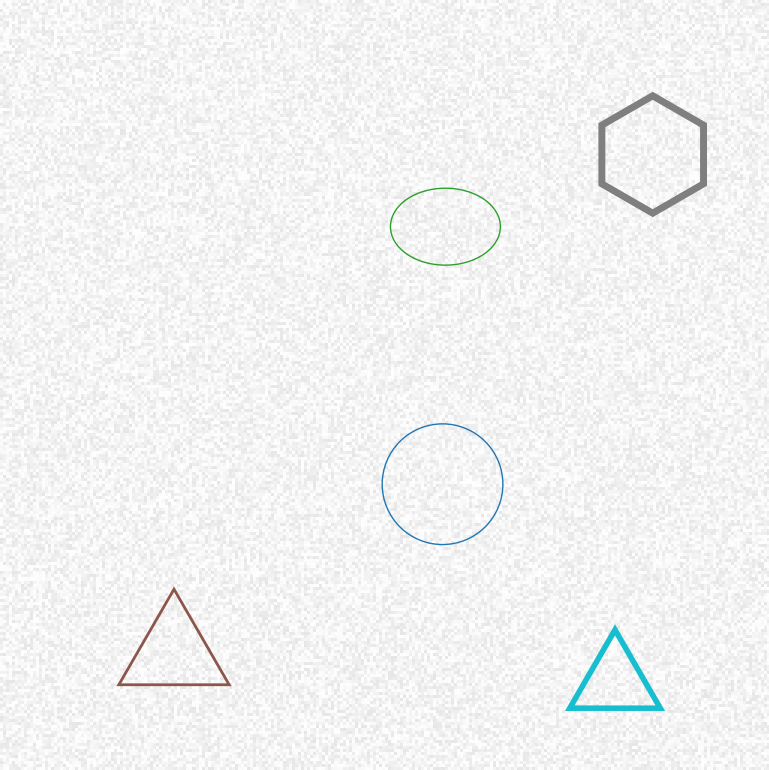[{"shape": "circle", "thickness": 0.5, "radius": 0.39, "center": [0.575, 0.371]}, {"shape": "oval", "thickness": 0.5, "radius": 0.36, "center": [0.578, 0.706]}, {"shape": "triangle", "thickness": 1, "radius": 0.41, "center": [0.226, 0.152]}, {"shape": "hexagon", "thickness": 2.5, "radius": 0.38, "center": [0.848, 0.799]}, {"shape": "triangle", "thickness": 2, "radius": 0.34, "center": [0.799, 0.114]}]